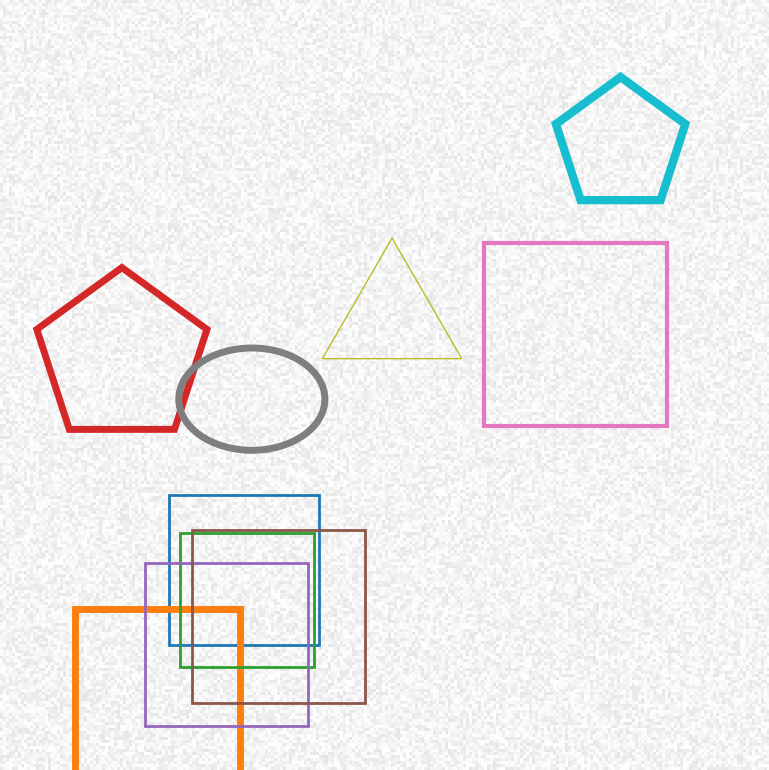[{"shape": "square", "thickness": 1, "radius": 0.49, "center": [0.317, 0.26]}, {"shape": "square", "thickness": 2.5, "radius": 0.54, "center": [0.205, 0.101]}, {"shape": "square", "thickness": 1, "radius": 0.44, "center": [0.321, 0.221]}, {"shape": "pentagon", "thickness": 2.5, "radius": 0.58, "center": [0.158, 0.536]}, {"shape": "square", "thickness": 1, "radius": 0.53, "center": [0.294, 0.163]}, {"shape": "square", "thickness": 1, "radius": 0.56, "center": [0.362, 0.2]}, {"shape": "square", "thickness": 1.5, "radius": 0.59, "center": [0.747, 0.566]}, {"shape": "oval", "thickness": 2.5, "radius": 0.47, "center": [0.327, 0.482]}, {"shape": "triangle", "thickness": 0.5, "radius": 0.52, "center": [0.509, 0.586]}, {"shape": "pentagon", "thickness": 3, "radius": 0.44, "center": [0.806, 0.812]}]